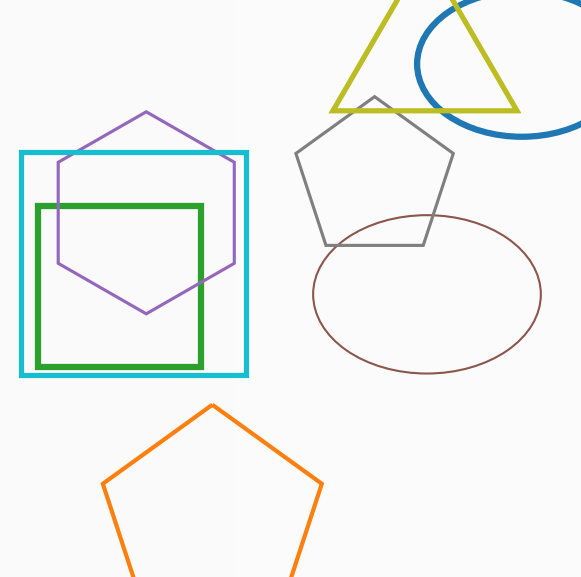[{"shape": "oval", "thickness": 3, "radius": 0.9, "center": [0.898, 0.888]}, {"shape": "pentagon", "thickness": 2, "radius": 0.99, "center": [0.365, 0.1]}, {"shape": "square", "thickness": 3, "radius": 0.7, "center": [0.205, 0.503]}, {"shape": "hexagon", "thickness": 1.5, "radius": 0.87, "center": [0.252, 0.631]}, {"shape": "oval", "thickness": 1, "radius": 0.98, "center": [0.735, 0.489]}, {"shape": "pentagon", "thickness": 1.5, "radius": 0.71, "center": [0.644, 0.689]}, {"shape": "triangle", "thickness": 2.5, "radius": 0.91, "center": [0.731, 0.899]}, {"shape": "square", "thickness": 2.5, "radius": 0.97, "center": [0.23, 0.542]}]